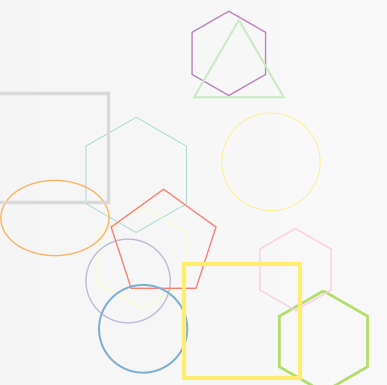[{"shape": "hexagon", "thickness": 0.5, "radius": 0.75, "center": [0.351, 0.546]}, {"shape": "hexagon", "thickness": 0.5, "radius": 0.66, "center": [0.368, 0.33]}, {"shape": "circle", "thickness": 1, "radius": 0.54, "center": [0.331, 0.27]}, {"shape": "pentagon", "thickness": 1, "radius": 0.71, "center": [0.422, 0.366]}, {"shape": "circle", "thickness": 1.5, "radius": 0.57, "center": [0.369, 0.146]}, {"shape": "oval", "thickness": 1, "radius": 0.7, "center": [0.142, 0.434]}, {"shape": "hexagon", "thickness": 2, "radius": 0.66, "center": [0.835, 0.113]}, {"shape": "hexagon", "thickness": 1, "radius": 0.53, "center": [0.762, 0.3]}, {"shape": "square", "thickness": 2.5, "radius": 0.71, "center": [0.137, 0.617]}, {"shape": "hexagon", "thickness": 1, "radius": 0.55, "center": [0.591, 0.861]}, {"shape": "triangle", "thickness": 1.5, "radius": 0.67, "center": [0.617, 0.814]}, {"shape": "circle", "thickness": 0.5, "radius": 0.63, "center": [0.699, 0.58]}, {"shape": "square", "thickness": 3, "radius": 0.74, "center": [0.625, 0.166]}]